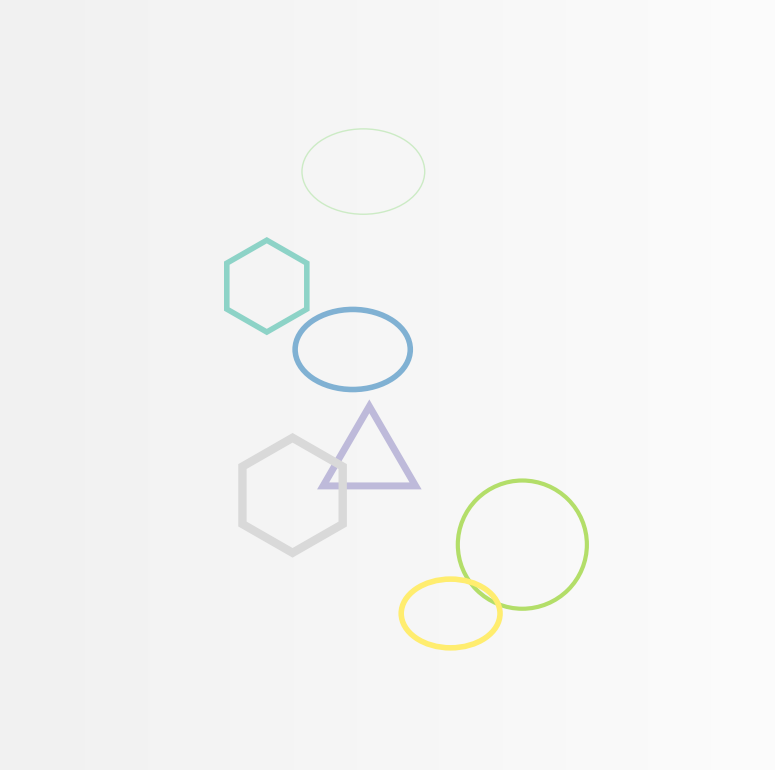[{"shape": "hexagon", "thickness": 2, "radius": 0.3, "center": [0.344, 0.628]}, {"shape": "triangle", "thickness": 2.5, "radius": 0.34, "center": [0.477, 0.403]}, {"shape": "oval", "thickness": 2, "radius": 0.37, "center": [0.455, 0.546]}, {"shape": "circle", "thickness": 1.5, "radius": 0.42, "center": [0.674, 0.293]}, {"shape": "hexagon", "thickness": 3, "radius": 0.37, "center": [0.378, 0.357]}, {"shape": "oval", "thickness": 0.5, "radius": 0.4, "center": [0.469, 0.777]}, {"shape": "oval", "thickness": 2, "radius": 0.32, "center": [0.581, 0.203]}]